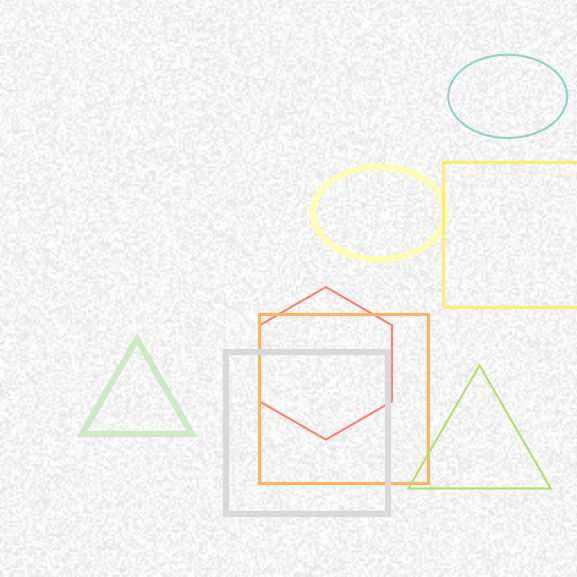[{"shape": "oval", "thickness": 1, "radius": 0.51, "center": [0.879, 0.832]}, {"shape": "oval", "thickness": 3, "radius": 0.57, "center": [0.657, 0.63]}, {"shape": "hexagon", "thickness": 1, "radius": 0.66, "center": [0.564, 0.37]}, {"shape": "square", "thickness": 1.5, "radius": 0.73, "center": [0.595, 0.309]}, {"shape": "triangle", "thickness": 1, "radius": 0.71, "center": [0.83, 0.224]}, {"shape": "square", "thickness": 3, "radius": 0.7, "center": [0.531, 0.249]}, {"shape": "triangle", "thickness": 3, "radius": 0.55, "center": [0.237, 0.302]}, {"shape": "square", "thickness": 1.5, "radius": 0.63, "center": [0.892, 0.593]}]